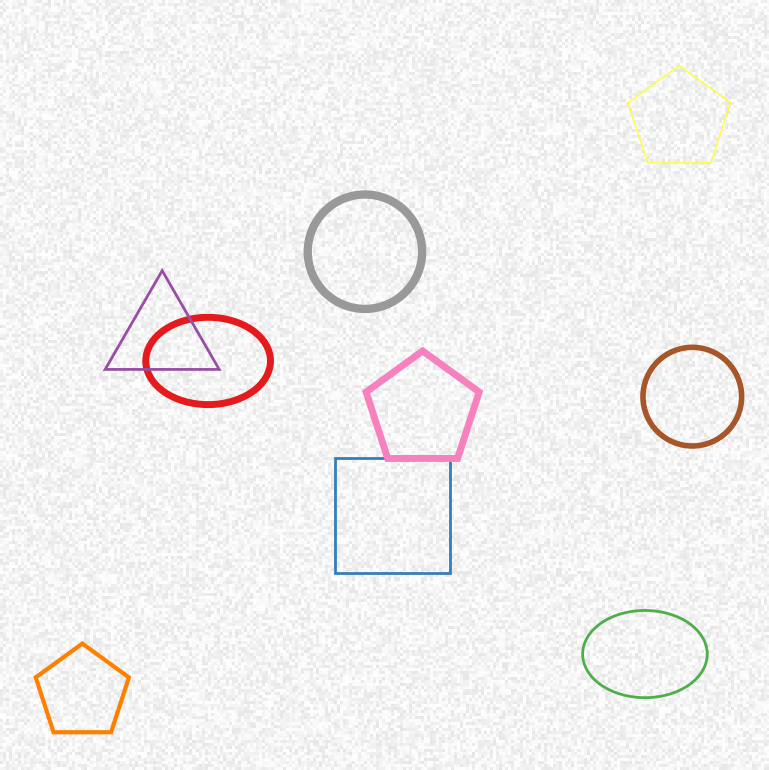[{"shape": "oval", "thickness": 2.5, "radius": 0.4, "center": [0.27, 0.531]}, {"shape": "square", "thickness": 1, "radius": 0.37, "center": [0.51, 0.331]}, {"shape": "oval", "thickness": 1, "radius": 0.4, "center": [0.838, 0.151]}, {"shape": "triangle", "thickness": 1, "radius": 0.43, "center": [0.211, 0.563]}, {"shape": "pentagon", "thickness": 1.5, "radius": 0.32, "center": [0.107, 0.101]}, {"shape": "pentagon", "thickness": 0.5, "radius": 0.35, "center": [0.882, 0.845]}, {"shape": "circle", "thickness": 2, "radius": 0.32, "center": [0.899, 0.485]}, {"shape": "pentagon", "thickness": 2.5, "radius": 0.39, "center": [0.549, 0.467]}, {"shape": "circle", "thickness": 3, "radius": 0.37, "center": [0.474, 0.673]}]